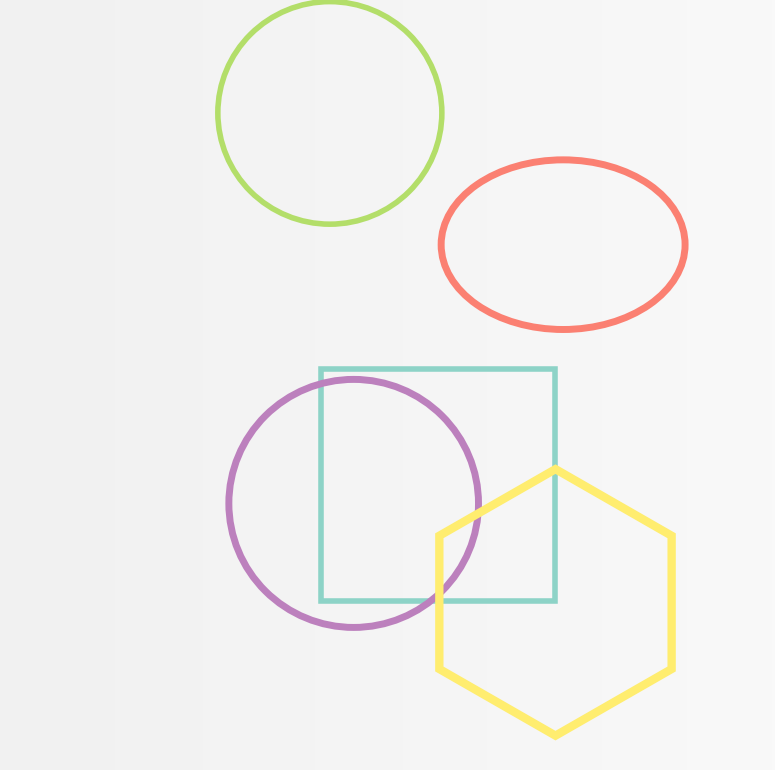[{"shape": "square", "thickness": 2, "radius": 0.76, "center": [0.565, 0.37]}, {"shape": "oval", "thickness": 2.5, "radius": 0.79, "center": [0.727, 0.682]}, {"shape": "circle", "thickness": 2, "radius": 0.72, "center": [0.426, 0.853]}, {"shape": "circle", "thickness": 2.5, "radius": 0.81, "center": [0.456, 0.346]}, {"shape": "hexagon", "thickness": 3, "radius": 0.87, "center": [0.717, 0.218]}]